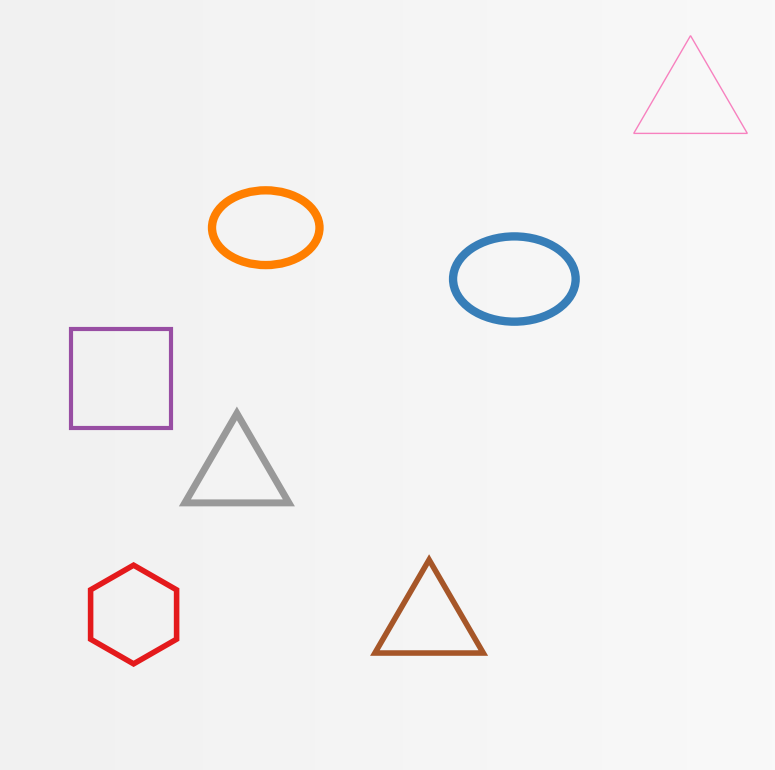[{"shape": "hexagon", "thickness": 2, "radius": 0.32, "center": [0.172, 0.202]}, {"shape": "oval", "thickness": 3, "radius": 0.4, "center": [0.664, 0.638]}, {"shape": "square", "thickness": 1.5, "radius": 0.32, "center": [0.157, 0.508]}, {"shape": "oval", "thickness": 3, "radius": 0.35, "center": [0.343, 0.704]}, {"shape": "triangle", "thickness": 2, "radius": 0.4, "center": [0.554, 0.192]}, {"shape": "triangle", "thickness": 0.5, "radius": 0.42, "center": [0.891, 0.869]}, {"shape": "triangle", "thickness": 2.5, "radius": 0.39, "center": [0.306, 0.386]}]